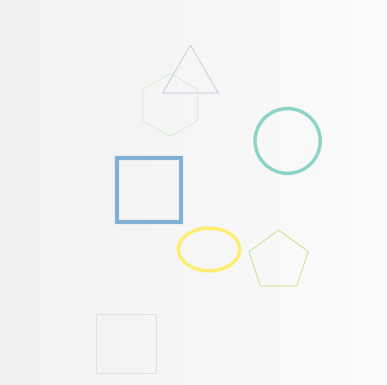[{"shape": "circle", "thickness": 2.5, "radius": 0.42, "center": [0.742, 0.634]}, {"shape": "triangle", "thickness": 0.5, "radius": 0.42, "center": [0.492, 0.8]}, {"shape": "square", "thickness": 3, "radius": 0.41, "center": [0.385, 0.507]}, {"shape": "pentagon", "thickness": 0.5, "radius": 0.4, "center": [0.719, 0.322]}, {"shape": "square", "thickness": 0.5, "radius": 0.39, "center": [0.324, 0.107]}, {"shape": "hexagon", "thickness": 0.5, "radius": 0.41, "center": [0.439, 0.727]}, {"shape": "oval", "thickness": 2.5, "radius": 0.4, "center": [0.54, 0.352]}]